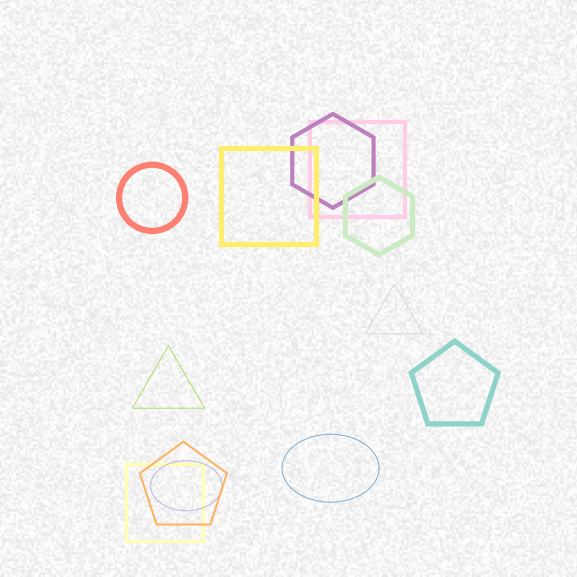[{"shape": "pentagon", "thickness": 2.5, "radius": 0.4, "center": [0.787, 0.329]}, {"shape": "square", "thickness": 1.5, "radius": 0.33, "center": [0.285, 0.129]}, {"shape": "oval", "thickness": 0.5, "radius": 0.31, "center": [0.323, 0.158]}, {"shape": "circle", "thickness": 3, "radius": 0.29, "center": [0.263, 0.657]}, {"shape": "oval", "thickness": 0.5, "radius": 0.42, "center": [0.572, 0.188]}, {"shape": "pentagon", "thickness": 1, "radius": 0.4, "center": [0.318, 0.155]}, {"shape": "triangle", "thickness": 0.5, "radius": 0.36, "center": [0.292, 0.328]}, {"shape": "square", "thickness": 2, "radius": 0.41, "center": [0.619, 0.706]}, {"shape": "triangle", "thickness": 0.5, "radius": 0.29, "center": [0.683, 0.45]}, {"shape": "hexagon", "thickness": 2, "radius": 0.41, "center": [0.576, 0.721]}, {"shape": "hexagon", "thickness": 2.5, "radius": 0.34, "center": [0.656, 0.625]}, {"shape": "square", "thickness": 2.5, "radius": 0.41, "center": [0.465, 0.66]}]